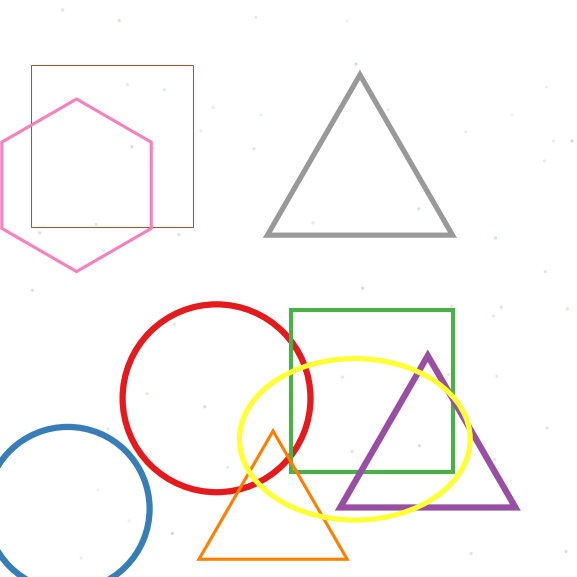[{"shape": "circle", "thickness": 3, "radius": 0.81, "center": [0.375, 0.309]}, {"shape": "circle", "thickness": 3, "radius": 0.71, "center": [0.117, 0.118]}, {"shape": "square", "thickness": 2, "radius": 0.7, "center": [0.643, 0.323]}, {"shape": "triangle", "thickness": 3, "radius": 0.88, "center": [0.741, 0.208]}, {"shape": "triangle", "thickness": 1.5, "radius": 0.74, "center": [0.473, 0.105]}, {"shape": "oval", "thickness": 2.5, "radius": 1.0, "center": [0.614, 0.238]}, {"shape": "square", "thickness": 0.5, "radius": 0.7, "center": [0.194, 0.746]}, {"shape": "hexagon", "thickness": 1.5, "radius": 0.75, "center": [0.133, 0.678]}, {"shape": "triangle", "thickness": 2.5, "radius": 0.93, "center": [0.623, 0.684]}]